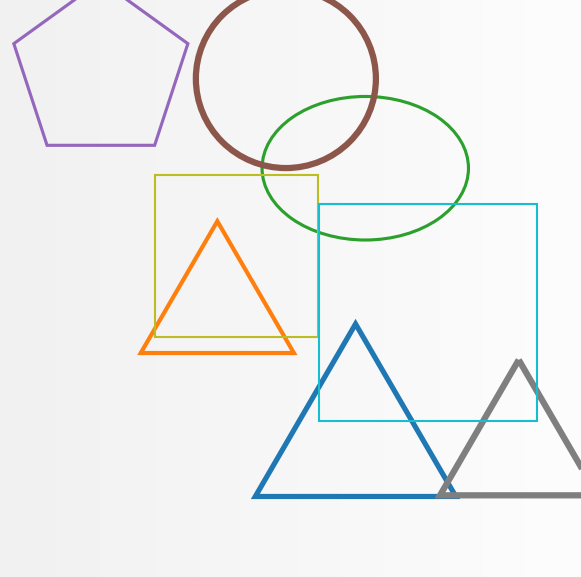[{"shape": "triangle", "thickness": 2.5, "radius": 1.0, "center": [0.612, 0.239]}, {"shape": "triangle", "thickness": 2, "radius": 0.76, "center": [0.374, 0.464]}, {"shape": "oval", "thickness": 1.5, "radius": 0.89, "center": [0.628, 0.708]}, {"shape": "pentagon", "thickness": 1.5, "radius": 0.79, "center": [0.173, 0.875]}, {"shape": "circle", "thickness": 3, "radius": 0.77, "center": [0.492, 0.863]}, {"shape": "triangle", "thickness": 3, "radius": 0.78, "center": [0.892, 0.22]}, {"shape": "square", "thickness": 1, "radius": 0.7, "center": [0.407, 0.556]}, {"shape": "square", "thickness": 1, "radius": 0.94, "center": [0.736, 0.458]}]